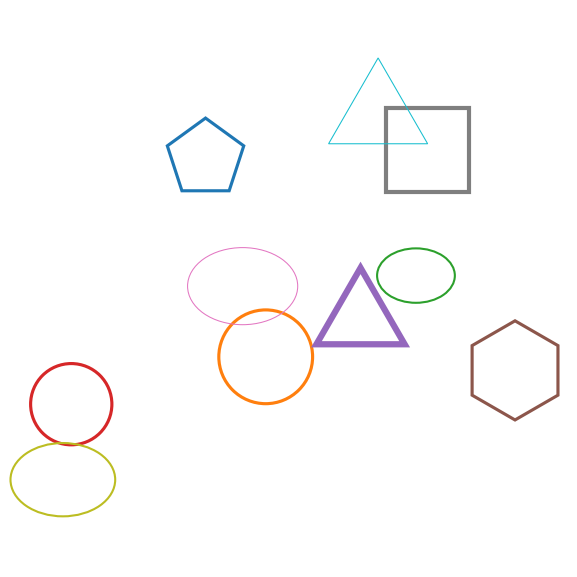[{"shape": "pentagon", "thickness": 1.5, "radius": 0.35, "center": [0.356, 0.725]}, {"shape": "circle", "thickness": 1.5, "radius": 0.41, "center": [0.46, 0.381]}, {"shape": "oval", "thickness": 1, "radius": 0.34, "center": [0.72, 0.522]}, {"shape": "circle", "thickness": 1.5, "radius": 0.35, "center": [0.123, 0.299]}, {"shape": "triangle", "thickness": 3, "radius": 0.44, "center": [0.624, 0.447]}, {"shape": "hexagon", "thickness": 1.5, "radius": 0.43, "center": [0.892, 0.358]}, {"shape": "oval", "thickness": 0.5, "radius": 0.48, "center": [0.42, 0.504]}, {"shape": "square", "thickness": 2, "radius": 0.36, "center": [0.74, 0.739]}, {"shape": "oval", "thickness": 1, "radius": 0.45, "center": [0.109, 0.169]}, {"shape": "triangle", "thickness": 0.5, "radius": 0.5, "center": [0.655, 0.8]}]